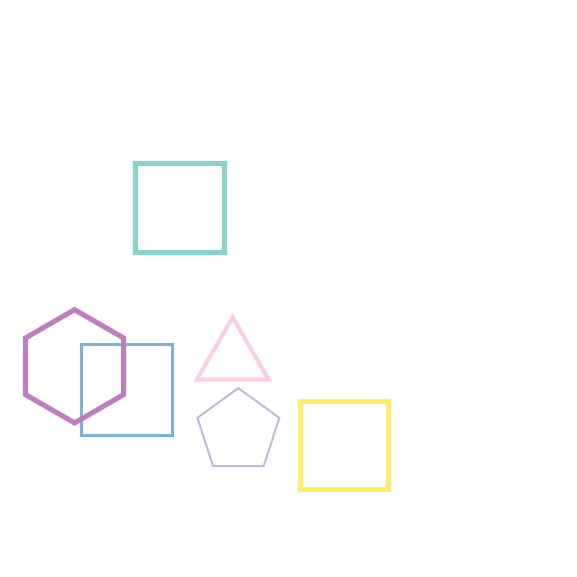[{"shape": "square", "thickness": 2.5, "radius": 0.38, "center": [0.311, 0.64]}, {"shape": "pentagon", "thickness": 1, "radius": 0.37, "center": [0.413, 0.252]}, {"shape": "square", "thickness": 1.5, "radius": 0.39, "center": [0.219, 0.325]}, {"shape": "triangle", "thickness": 2, "radius": 0.36, "center": [0.403, 0.378]}, {"shape": "hexagon", "thickness": 2.5, "radius": 0.49, "center": [0.129, 0.365]}, {"shape": "square", "thickness": 2.5, "radius": 0.38, "center": [0.596, 0.229]}]